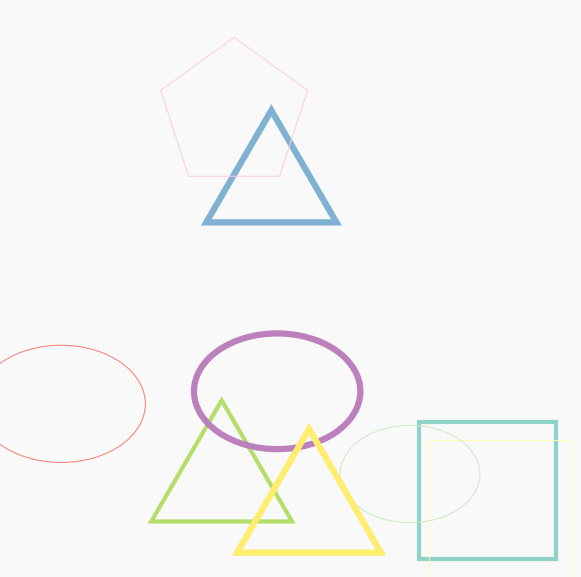[{"shape": "square", "thickness": 2, "radius": 0.59, "center": [0.839, 0.15]}, {"shape": "square", "thickness": 0.5, "radius": 0.61, "center": [0.859, 0.116]}, {"shape": "oval", "thickness": 0.5, "radius": 0.73, "center": [0.105, 0.3]}, {"shape": "triangle", "thickness": 3, "radius": 0.65, "center": [0.467, 0.679]}, {"shape": "triangle", "thickness": 2, "radius": 0.7, "center": [0.381, 0.166]}, {"shape": "pentagon", "thickness": 0.5, "radius": 0.66, "center": [0.403, 0.801]}, {"shape": "oval", "thickness": 3, "radius": 0.72, "center": [0.477, 0.322]}, {"shape": "oval", "thickness": 0.5, "radius": 0.6, "center": [0.706, 0.178]}, {"shape": "triangle", "thickness": 3, "radius": 0.71, "center": [0.532, 0.114]}]